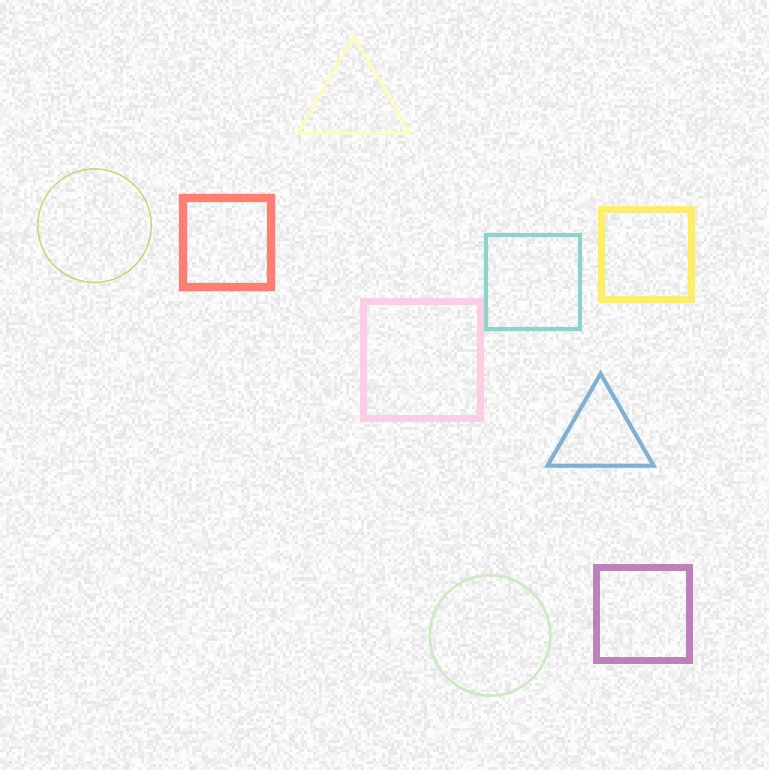[{"shape": "square", "thickness": 1.5, "radius": 0.3, "center": [0.693, 0.633]}, {"shape": "triangle", "thickness": 1, "radius": 0.42, "center": [0.46, 0.869]}, {"shape": "square", "thickness": 3, "radius": 0.29, "center": [0.294, 0.685]}, {"shape": "triangle", "thickness": 1.5, "radius": 0.4, "center": [0.78, 0.435]}, {"shape": "circle", "thickness": 0.5, "radius": 0.37, "center": [0.123, 0.707]}, {"shape": "square", "thickness": 2.5, "radius": 0.38, "center": [0.548, 0.533]}, {"shape": "square", "thickness": 2.5, "radius": 0.3, "center": [0.834, 0.203]}, {"shape": "circle", "thickness": 1, "radius": 0.39, "center": [0.636, 0.175]}, {"shape": "square", "thickness": 2.5, "radius": 0.29, "center": [0.839, 0.671]}]